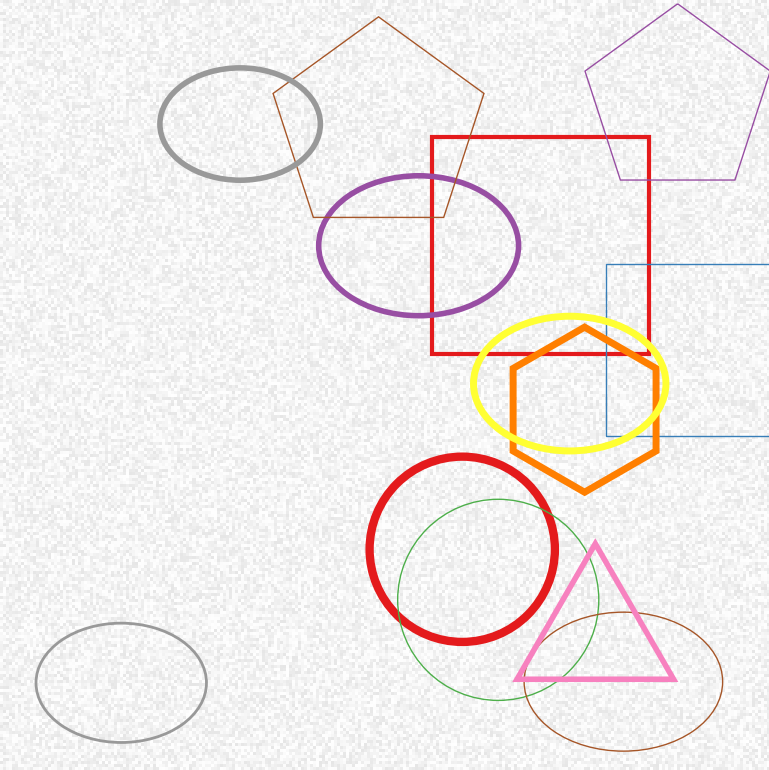[{"shape": "circle", "thickness": 3, "radius": 0.6, "center": [0.6, 0.287]}, {"shape": "square", "thickness": 1.5, "radius": 0.7, "center": [0.702, 0.681]}, {"shape": "square", "thickness": 0.5, "radius": 0.56, "center": [0.898, 0.545]}, {"shape": "circle", "thickness": 0.5, "radius": 0.65, "center": [0.647, 0.221]}, {"shape": "pentagon", "thickness": 0.5, "radius": 0.63, "center": [0.88, 0.869]}, {"shape": "oval", "thickness": 2, "radius": 0.65, "center": [0.544, 0.681]}, {"shape": "hexagon", "thickness": 2.5, "radius": 0.54, "center": [0.759, 0.468]}, {"shape": "oval", "thickness": 2.5, "radius": 0.62, "center": [0.74, 0.502]}, {"shape": "pentagon", "thickness": 0.5, "radius": 0.72, "center": [0.492, 0.834]}, {"shape": "oval", "thickness": 0.5, "radius": 0.64, "center": [0.81, 0.115]}, {"shape": "triangle", "thickness": 2, "radius": 0.59, "center": [0.773, 0.177]}, {"shape": "oval", "thickness": 1, "radius": 0.55, "center": [0.157, 0.113]}, {"shape": "oval", "thickness": 2, "radius": 0.52, "center": [0.312, 0.839]}]